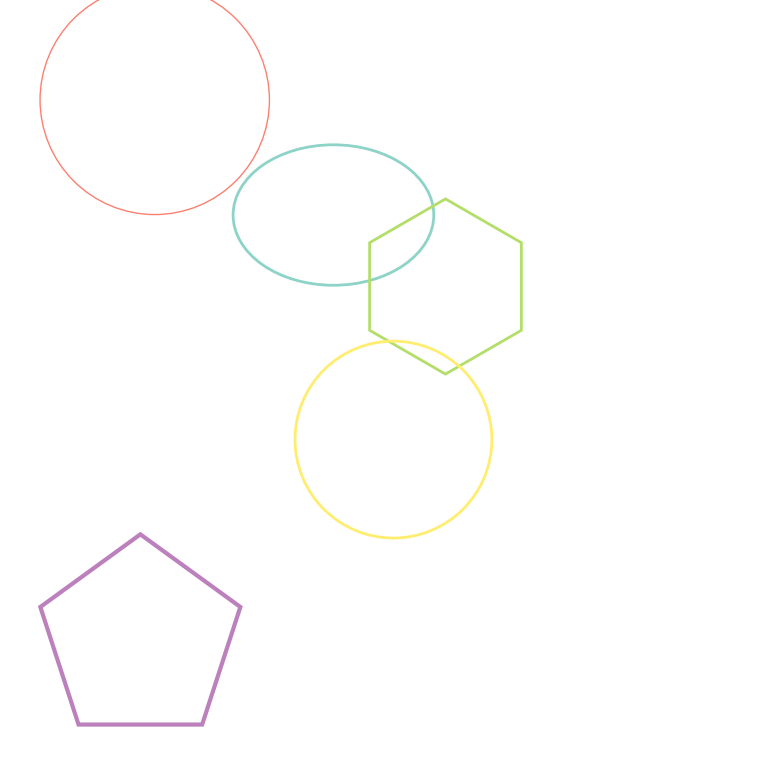[{"shape": "oval", "thickness": 1, "radius": 0.65, "center": [0.433, 0.721]}, {"shape": "circle", "thickness": 0.5, "radius": 0.74, "center": [0.201, 0.87]}, {"shape": "hexagon", "thickness": 1, "radius": 0.57, "center": [0.579, 0.628]}, {"shape": "pentagon", "thickness": 1.5, "radius": 0.68, "center": [0.182, 0.17]}, {"shape": "circle", "thickness": 1, "radius": 0.64, "center": [0.511, 0.429]}]